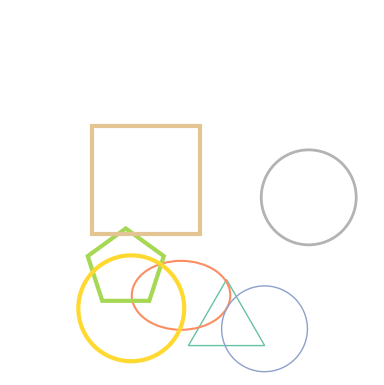[{"shape": "triangle", "thickness": 1, "radius": 0.57, "center": [0.588, 0.16]}, {"shape": "oval", "thickness": 1.5, "radius": 0.64, "center": [0.47, 0.233]}, {"shape": "circle", "thickness": 1, "radius": 0.56, "center": [0.687, 0.146]}, {"shape": "pentagon", "thickness": 3, "radius": 0.52, "center": [0.327, 0.303]}, {"shape": "circle", "thickness": 3, "radius": 0.69, "center": [0.341, 0.199]}, {"shape": "square", "thickness": 3, "radius": 0.7, "center": [0.38, 0.533]}, {"shape": "circle", "thickness": 2, "radius": 0.62, "center": [0.802, 0.487]}]